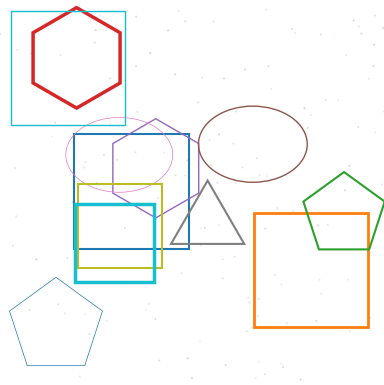[{"shape": "pentagon", "thickness": 0.5, "radius": 0.63, "center": [0.145, 0.153]}, {"shape": "square", "thickness": 1.5, "radius": 0.75, "center": [0.341, 0.502]}, {"shape": "square", "thickness": 2, "radius": 0.74, "center": [0.807, 0.299]}, {"shape": "pentagon", "thickness": 1.5, "radius": 0.56, "center": [0.894, 0.442]}, {"shape": "hexagon", "thickness": 2.5, "radius": 0.65, "center": [0.199, 0.85]}, {"shape": "hexagon", "thickness": 1, "radius": 0.64, "center": [0.405, 0.563]}, {"shape": "oval", "thickness": 1, "radius": 0.71, "center": [0.657, 0.625]}, {"shape": "oval", "thickness": 0.5, "radius": 0.69, "center": [0.31, 0.598]}, {"shape": "triangle", "thickness": 1.5, "radius": 0.55, "center": [0.539, 0.421]}, {"shape": "square", "thickness": 1.5, "radius": 0.54, "center": [0.311, 0.413]}, {"shape": "square", "thickness": 1, "radius": 0.75, "center": [0.177, 0.823]}, {"shape": "square", "thickness": 2.5, "radius": 0.51, "center": [0.297, 0.369]}]